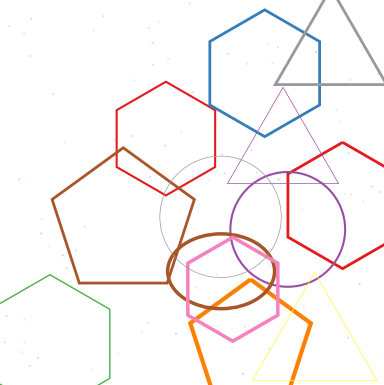[{"shape": "hexagon", "thickness": 1.5, "radius": 0.74, "center": [0.431, 0.64]}, {"shape": "hexagon", "thickness": 2, "radius": 0.82, "center": [0.89, 0.466]}, {"shape": "hexagon", "thickness": 2, "radius": 0.82, "center": [0.688, 0.81]}, {"shape": "hexagon", "thickness": 1, "radius": 0.9, "center": [0.13, 0.107]}, {"shape": "circle", "thickness": 1.5, "radius": 0.75, "center": [0.747, 0.404]}, {"shape": "triangle", "thickness": 0.5, "radius": 0.83, "center": [0.735, 0.606]}, {"shape": "pentagon", "thickness": 3, "radius": 0.82, "center": [0.651, 0.11]}, {"shape": "triangle", "thickness": 0.5, "radius": 0.93, "center": [0.817, 0.105]}, {"shape": "pentagon", "thickness": 2, "radius": 0.97, "center": [0.32, 0.422]}, {"shape": "oval", "thickness": 2.5, "radius": 0.69, "center": [0.574, 0.295]}, {"shape": "hexagon", "thickness": 2.5, "radius": 0.67, "center": [0.605, 0.249]}, {"shape": "circle", "thickness": 0.5, "radius": 0.79, "center": [0.573, 0.437]}, {"shape": "triangle", "thickness": 2, "radius": 0.83, "center": [0.86, 0.864]}]